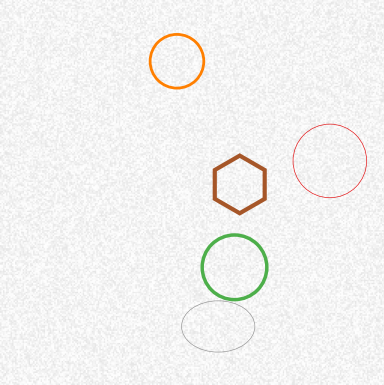[{"shape": "circle", "thickness": 0.5, "radius": 0.48, "center": [0.857, 0.582]}, {"shape": "circle", "thickness": 2.5, "radius": 0.42, "center": [0.609, 0.306]}, {"shape": "circle", "thickness": 2, "radius": 0.35, "center": [0.46, 0.841]}, {"shape": "hexagon", "thickness": 3, "radius": 0.37, "center": [0.623, 0.521]}, {"shape": "oval", "thickness": 0.5, "radius": 0.48, "center": [0.567, 0.152]}]